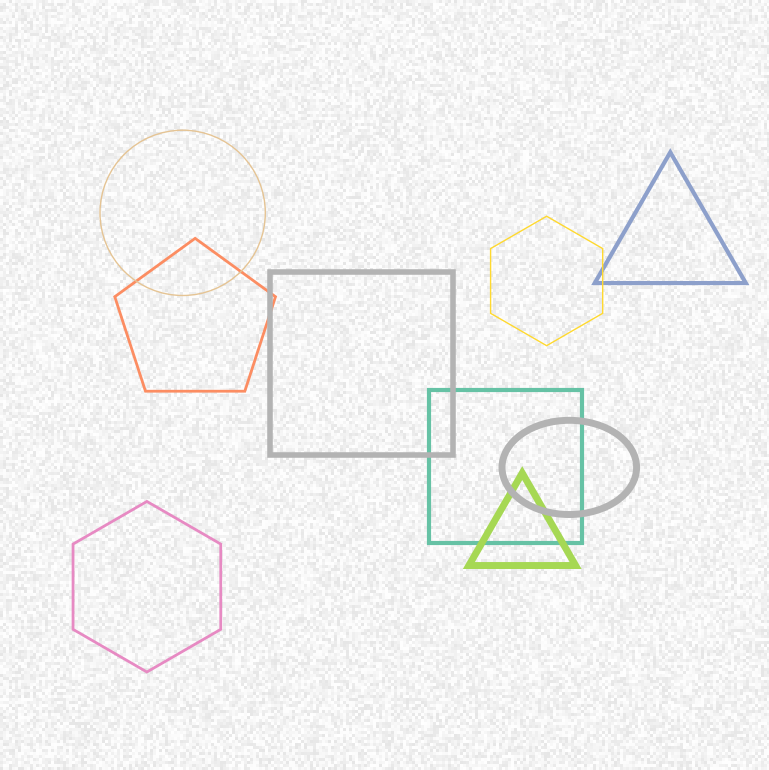[{"shape": "square", "thickness": 1.5, "radius": 0.5, "center": [0.657, 0.394]}, {"shape": "pentagon", "thickness": 1, "radius": 0.55, "center": [0.253, 0.581]}, {"shape": "triangle", "thickness": 1.5, "radius": 0.57, "center": [0.871, 0.689]}, {"shape": "hexagon", "thickness": 1, "radius": 0.55, "center": [0.191, 0.238]}, {"shape": "triangle", "thickness": 2.5, "radius": 0.4, "center": [0.678, 0.306]}, {"shape": "hexagon", "thickness": 0.5, "radius": 0.42, "center": [0.71, 0.635]}, {"shape": "circle", "thickness": 0.5, "radius": 0.54, "center": [0.237, 0.724]}, {"shape": "square", "thickness": 2, "radius": 0.59, "center": [0.469, 0.528]}, {"shape": "oval", "thickness": 2.5, "radius": 0.44, "center": [0.739, 0.393]}]